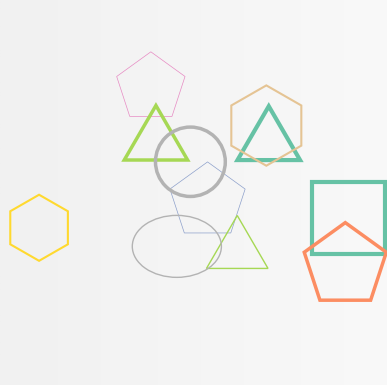[{"shape": "triangle", "thickness": 3, "radius": 0.47, "center": [0.694, 0.631]}, {"shape": "square", "thickness": 3, "radius": 0.47, "center": [0.899, 0.434]}, {"shape": "pentagon", "thickness": 2.5, "radius": 0.56, "center": [0.891, 0.31]}, {"shape": "pentagon", "thickness": 0.5, "radius": 0.51, "center": [0.536, 0.477]}, {"shape": "pentagon", "thickness": 0.5, "radius": 0.46, "center": [0.389, 0.773]}, {"shape": "triangle", "thickness": 1, "radius": 0.46, "center": [0.612, 0.349]}, {"shape": "triangle", "thickness": 2.5, "radius": 0.47, "center": [0.402, 0.632]}, {"shape": "hexagon", "thickness": 1.5, "radius": 0.43, "center": [0.101, 0.408]}, {"shape": "hexagon", "thickness": 1.5, "radius": 0.52, "center": [0.687, 0.674]}, {"shape": "circle", "thickness": 2.5, "radius": 0.45, "center": [0.491, 0.58]}, {"shape": "oval", "thickness": 1, "radius": 0.57, "center": [0.456, 0.36]}]